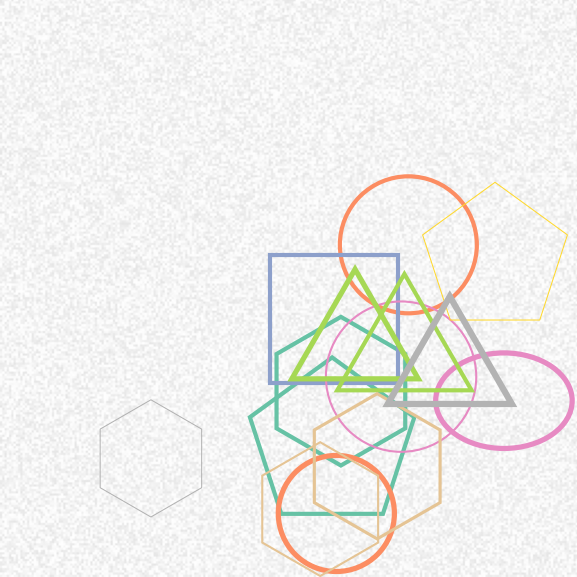[{"shape": "hexagon", "thickness": 2, "radius": 0.64, "center": [0.59, 0.322]}, {"shape": "pentagon", "thickness": 2, "radius": 0.75, "center": [0.575, 0.23]}, {"shape": "circle", "thickness": 2, "radius": 0.59, "center": [0.707, 0.575]}, {"shape": "circle", "thickness": 2.5, "radius": 0.5, "center": [0.582, 0.11]}, {"shape": "square", "thickness": 2, "radius": 0.56, "center": [0.578, 0.446]}, {"shape": "oval", "thickness": 2.5, "radius": 0.59, "center": [0.873, 0.305]}, {"shape": "circle", "thickness": 1, "radius": 0.65, "center": [0.695, 0.347]}, {"shape": "triangle", "thickness": 2.5, "radius": 0.63, "center": [0.615, 0.406]}, {"shape": "triangle", "thickness": 2, "radius": 0.67, "center": [0.7, 0.39]}, {"shape": "pentagon", "thickness": 0.5, "radius": 0.66, "center": [0.857, 0.552]}, {"shape": "hexagon", "thickness": 1.5, "radius": 0.63, "center": [0.653, 0.192]}, {"shape": "hexagon", "thickness": 1, "radius": 0.58, "center": [0.554, 0.118]}, {"shape": "triangle", "thickness": 3, "radius": 0.62, "center": [0.779, 0.362]}, {"shape": "hexagon", "thickness": 0.5, "radius": 0.51, "center": [0.261, 0.205]}]